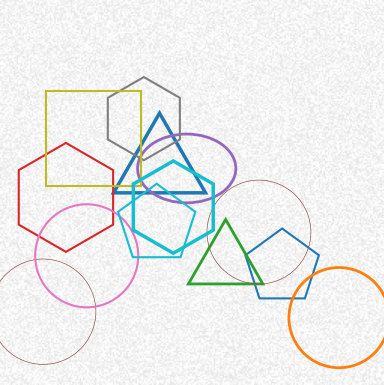[{"shape": "triangle", "thickness": 2.5, "radius": 0.69, "center": [0.414, 0.568]}, {"shape": "pentagon", "thickness": 1.5, "radius": 0.5, "center": [0.733, 0.306]}, {"shape": "circle", "thickness": 2, "radius": 0.65, "center": [0.881, 0.175]}, {"shape": "triangle", "thickness": 2, "radius": 0.56, "center": [0.586, 0.318]}, {"shape": "hexagon", "thickness": 1.5, "radius": 0.71, "center": [0.171, 0.487]}, {"shape": "oval", "thickness": 2, "radius": 0.64, "center": [0.485, 0.562]}, {"shape": "circle", "thickness": 0.5, "radius": 0.67, "center": [0.673, 0.397]}, {"shape": "circle", "thickness": 0.5, "radius": 0.68, "center": [0.112, 0.19]}, {"shape": "circle", "thickness": 1.5, "radius": 0.67, "center": [0.225, 0.336]}, {"shape": "hexagon", "thickness": 1.5, "radius": 0.54, "center": [0.374, 0.692]}, {"shape": "square", "thickness": 1.5, "radius": 0.62, "center": [0.243, 0.64]}, {"shape": "pentagon", "thickness": 1.5, "radius": 0.53, "center": [0.407, 0.417]}, {"shape": "hexagon", "thickness": 2.5, "radius": 0.6, "center": [0.45, 0.462]}]